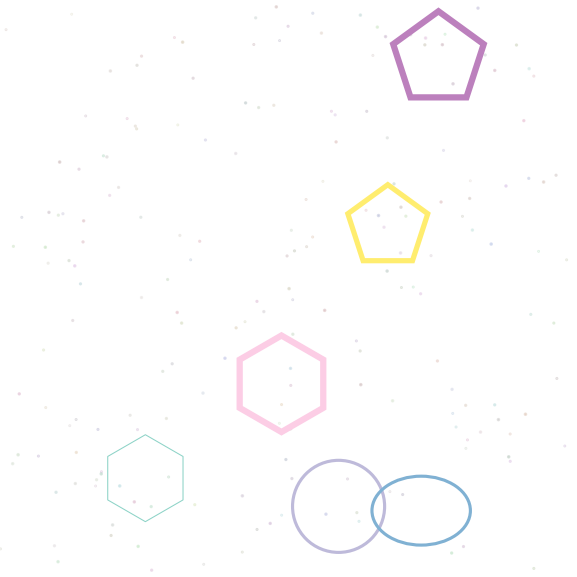[{"shape": "hexagon", "thickness": 0.5, "radius": 0.38, "center": [0.252, 0.171]}, {"shape": "circle", "thickness": 1.5, "radius": 0.4, "center": [0.586, 0.122]}, {"shape": "oval", "thickness": 1.5, "radius": 0.43, "center": [0.729, 0.115]}, {"shape": "hexagon", "thickness": 3, "radius": 0.42, "center": [0.487, 0.335]}, {"shape": "pentagon", "thickness": 3, "radius": 0.41, "center": [0.759, 0.897]}, {"shape": "pentagon", "thickness": 2.5, "radius": 0.36, "center": [0.672, 0.607]}]